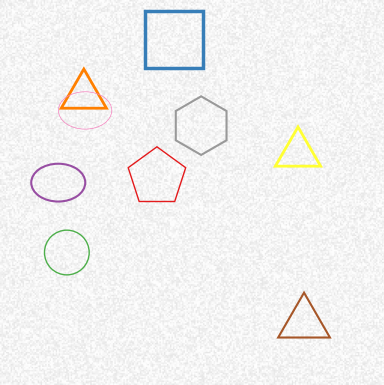[{"shape": "pentagon", "thickness": 1, "radius": 0.39, "center": [0.408, 0.54]}, {"shape": "square", "thickness": 2.5, "radius": 0.37, "center": [0.452, 0.897]}, {"shape": "circle", "thickness": 1, "radius": 0.29, "center": [0.174, 0.344]}, {"shape": "oval", "thickness": 1.5, "radius": 0.35, "center": [0.151, 0.526]}, {"shape": "triangle", "thickness": 2, "radius": 0.34, "center": [0.218, 0.753]}, {"shape": "triangle", "thickness": 2, "radius": 0.34, "center": [0.774, 0.602]}, {"shape": "triangle", "thickness": 1.5, "radius": 0.39, "center": [0.79, 0.162]}, {"shape": "oval", "thickness": 0.5, "radius": 0.35, "center": [0.221, 0.713]}, {"shape": "hexagon", "thickness": 1.5, "radius": 0.38, "center": [0.522, 0.674]}]